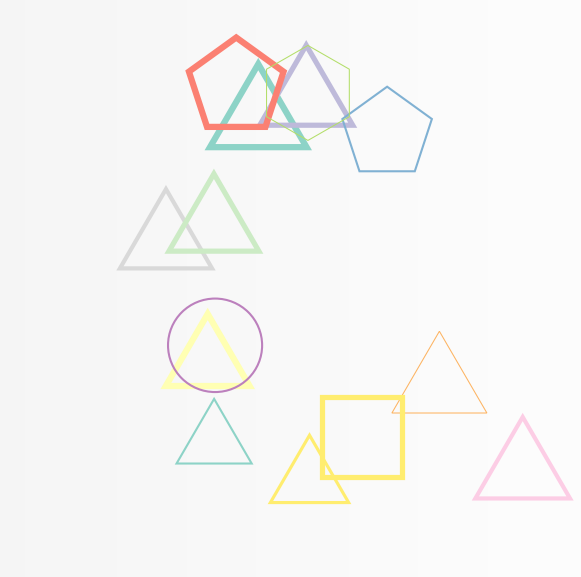[{"shape": "triangle", "thickness": 1, "radius": 0.37, "center": [0.368, 0.234]}, {"shape": "triangle", "thickness": 3, "radius": 0.48, "center": [0.444, 0.792]}, {"shape": "triangle", "thickness": 3, "radius": 0.42, "center": [0.357, 0.372]}, {"shape": "triangle", "thickness": 2.5, "radius": 0.46, "center": [0.527, 0.828]}, {"shape": "pentagon", "thickness": 3, "radius": 0.43, "center": [0.406, 0.849]}, {"shape": "pentagon", "thickness": 1, "radius": 0.4, "center": [0.666, 0.768]}, {"shape": "triangle", "thickness": 0.5, "radius": 0.47, "center": [0.756, 0.331]}, {"shape": "hexagon", "thickness": 0.5, "radius": 0.41, "center": [0.53, 0.838]}, {"shape": "triangle", "thickness": 2, "radius": 0.47, "center": [0.899, 0.183]}, {"shape": "triangle", "thickness": 2, "radius": 0.46, "center": [0.286, 0.58]}, {"shape": "circle", "thickness": 1, "radius": 0.4, "center": [0.37, 0.401]}, {"shape": "triangle", "thickness": 2.5, "radius": 0.45, "center": [0.368, 0.609]}, {"shape": "triangle", "thickness": 1.5, "radius": 0.39, "center": [0.533, 0.168]}, {"shape": "square", "thickness": 2.5, "radius": 0.35, "center": [0.622, 0.243]}]